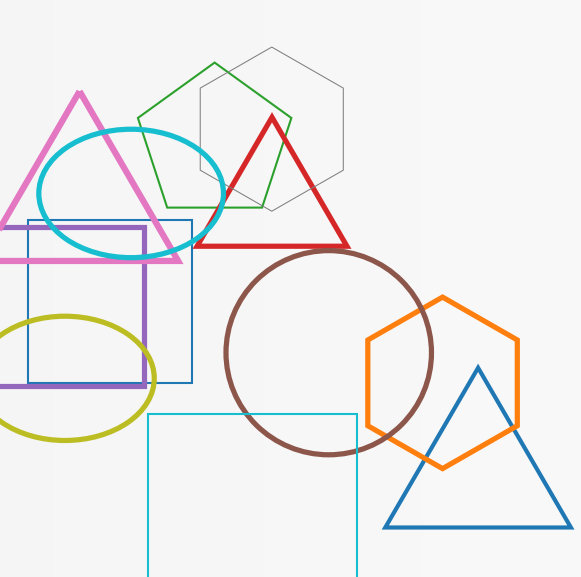[{"shape": "triangle", "thickness": 2, "radius": 0.92, "center": [0.823, 0.178]}, {"shape": "square", "thickness": 1, "radius": 0.71, "center": [0.19, 0.477]}, {"shape": "hexagon", "thickness": 2.5, "radius": 0.74, "center": [0.761, 0.336]}, {"shape": "pentagon", "thickness": 1, "radius": 0.69, "center": [0.369, 0.752]}, {"shape": "triangle", "thickness": 2.5, "radius": 0.74, "center": [0.468, 0.647]}, {"shape": "square", "thickness": 2.5, "radius": 0.69, "center": [0.109, 0.469]}, {"shape": "circle", "thickness": 2.5, "radius": 0.88, "center": [0.566, 0.388]}, {"shape": "triangle", "thickness": 3, "radius": 0.98, "center": [0.137, 0.645]}, {"shape": "hexagon", "thickness": 0.5, "radius": 0.71, "center": [0.468, 0.776]}, {"shape": "oval", "thickness": 2.5, "radius": 0.77, "center": [0.112, 0.344]}, {"shape": "square", "thickness": 1, "radius": 0.9, "center": [0.434, 0.103]}, {"shape": "oval", "thickness": 2.5, "radius": 0.79, "center": [0.226, 0.664]}]